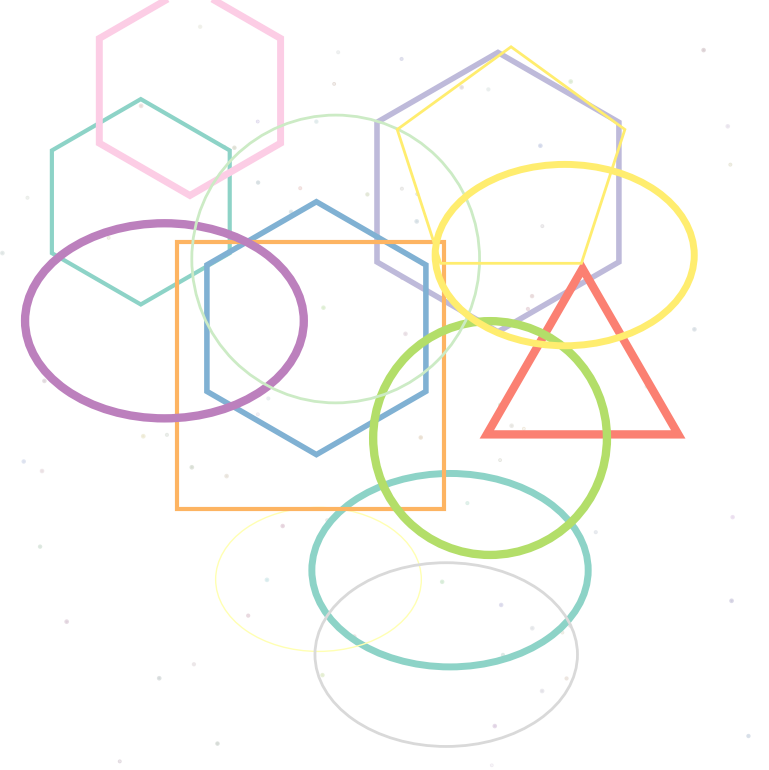[{"shape": "oval", "thickness": 2.5, "radius": 0.9, "center": [0.584, 0.259]}, {"shape": "hexagon", "thickness": 1.5, "radius": 0.67, "center": [0.183, 0.738]}, {"shape": "oval", "thickness": 0.5, "radius": 0.67, "center": [0.414, 0.248]}, {"shape": "hexagon", "thickness": 2, "radius": 0.91, "center": [0.647, 0.75]}, {"shape": "triangle", "thickness": 3, "radius": 0.72, "center": [0.757, 0.508]}, {"shape": "hexagon", "thickness": 2, "radius": 0.82, "center": [0.411, 0.574]}, {"shape": "square", "thickness": 1.5, "radius": 0.86, "center": [0.403, 0.512]}, {"shape": "circle", "thickness": 3, "radius": 0.76, "center": [0.636, 0.431]}, {"shape": "hexagon", "thickness": 2.5, "radius": 0.68, "center": [0.247, 0.882]}, {"shape": "oval", "thickness": 1, "radius": 0.85, "center": [0.58, 0.15]}, {"shape": "oval", "thickness": 3, "radius": 0.9, "center": [0.214, 0.583]}, {"shape": "circle", "thickness": 1, "radius": 0.93, "center": [0.436, 0.664]}, {"shape": "pentagon", "thickness": 1, "radius": 0.78, "center": [0.664, 0.784]}, {"shape": "oval", "thickness": 2.5, "radius": 0.84, "center": [0.733, 0.669]}]